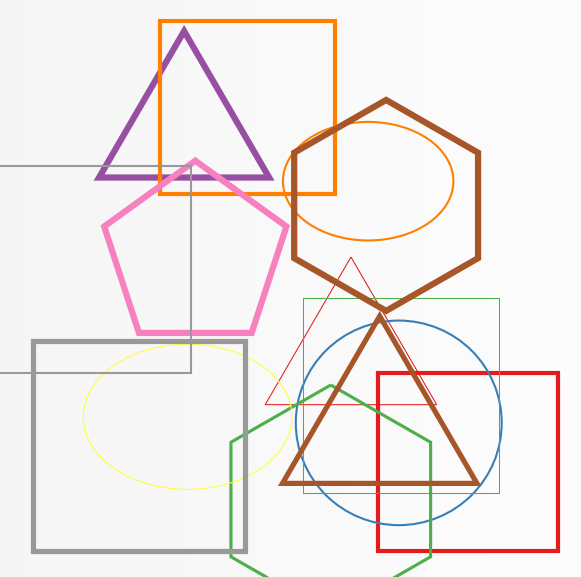[{"shape": "square", "thickness": 2, "radius": 0.77, "center": [0.806, 0.199]}, {"shape": "triangle", "thickness": 0.5, "radius": 0.85, "center": [0.604, 0.384]}, {"shape": "circle", "thickness": 1, "radius": 0.89, "center": [0.686, 0.267]}, {"shape": "hexagon", "thickness": 1.5, "radius": 0.99, "center": [0.569, 0.134]}, {"shape": "square", "thickness": 0.5, "radius": 0.84, "center": [0.69, 0.315]}, {"shape": "triangle", "thickness": 3, "radius": 0.84, "center": [0.317, 0.776]}, {"shape": "oval", "thickness": 1, "radius": 0.73, "center": [0.633, 0.685]}, {"shape": "square", "thickness": 2, "radius": 0.75, "center": [0.426, 0.813]}, {"shape": "oval", "thickness": 0.5, "radius": 0.9, "center": [0.323, 0.277]}, {"shape": "hexagon", "thickness": 3, "radius": 0.91, "center": [0.664, 0.643]}, {"shape": "triangle", "thickness": 2.5, "radius": 0.97, "center": [0.653, 0.259]}, {"shape": "pentagon", "thickness": 3, "radius": 0.82, "center": [0.336, 0.556]}, {"shape": "square", "thickness": 1, "radius": 0.9, "center": [0.149, 0.532]}, {"shape": "square", "thickness": 2.5, "radius": 0.91, "center": [0.239, 0.227]}]